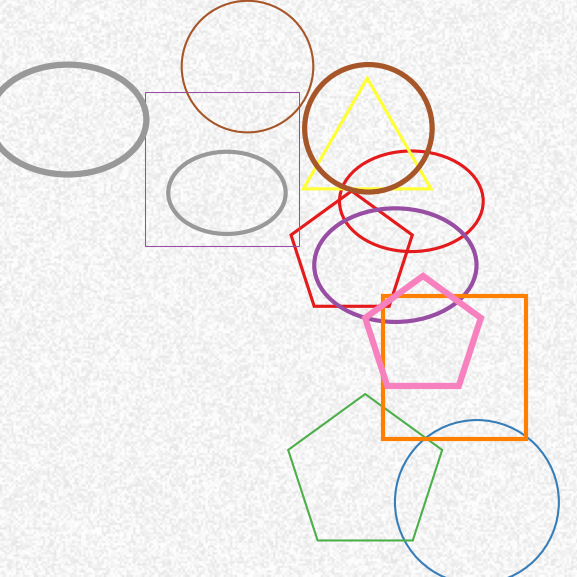[{"shape": "pentagon", "thickness": 1.5, "radius": 0.55, "center": [0.609, 0.558]}, {"shape": "oval", "thickness": 1.5, "radius": 0.62, "center": [0.712, 0.651]}, {"shape": "circle", "thickness": 1, "radius": 0.71, "center": [0.826, 0.13]}, {"shape": "pentagon", "thickness": 1, "radius": 0.7, "center": [0.632, 0.177]}, {"shape": "square", "thickness": 0.5, "radius": 0.67, "center": [0.385, 0.706]}, {"shape": "oval", "thickness": 2, "radius": 0.7, "center": [0.685, 0.54]}, {"shape": "square", "thickness": 2, "radius": 0.62, "center": [0.786, 0.363]}, {"shape": "triangle", "thickness": 1.5, "radius": 0.64, "center": [0.636, 0.736]}, {"shape": "circle", "thickness": 2.5, "radius": 0.55, "center": [0.638, 0.777]}, {"shape": "circle", "thickness": 1, "radius": 0.57, "center": [0.429, 0.884]}, {"shape": "pentagon", "thickness": 3, "radius": 0.53, "center": [0.733, 0.416]}, {"shape": "oval", "thickness": 2, "radius": 0.51, "center": [0.393, 0.665]}, {"shape": "oval", "thickness": 3, "radius": 0.68, "center": [0.118, 0.792]}]